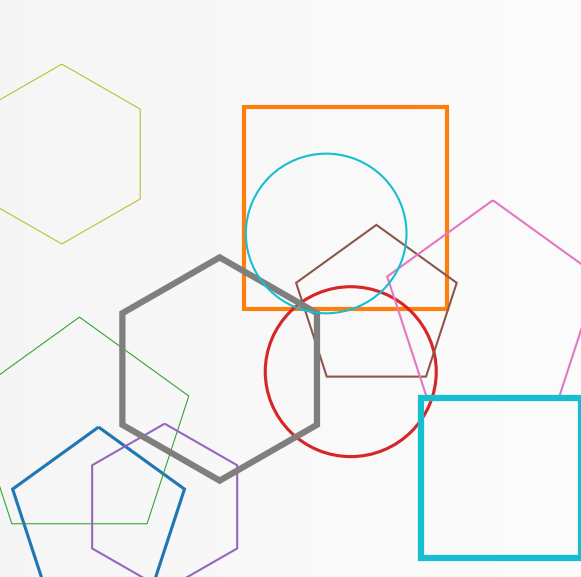[{"shape": "pentagon", "thickness": 1.5, "radius": 0.78, "center": [0.17, 0.104]}, {"shape": "square", "thickness": 2, "radius": 0.87, "center": [0.594, 0.639]}, {"shape": "pentagon", "thickness": 0.5, "radius": 0.99, "center": [0.137, 0.252]}, {"shape": "circle", "thickness": 1.5, "radius": 0.74, "center": [0.603, 0.356]}, {"shape": "hexagon", "thickness": 1, "radius": 0.72, "center": [0.283, 0.121]}, {"shape": "pentagon", "thickness": 1, "radius": 0.73, "center": [0.648, 0.464]}, {"shape": "pentagon", "thickness": 1, "radius": 0.96, "center": [0.848, 0.461]}, {"shape": "hexagon", "thickness": 3, "radius": 0.97, "center": [0.378, 0.36]}, {"shape": "hexagon", "thickness": 0.5, "radius": 0.78, "center": [0.106, 0.732]}, {"shape": "circle", "thickness": 1, "radius": 0.69, "center": [0.561, 0.595]}, {"shape": "square", "thickness": 3, "radius": 0.69, "center": [0.862, 0.172]}]